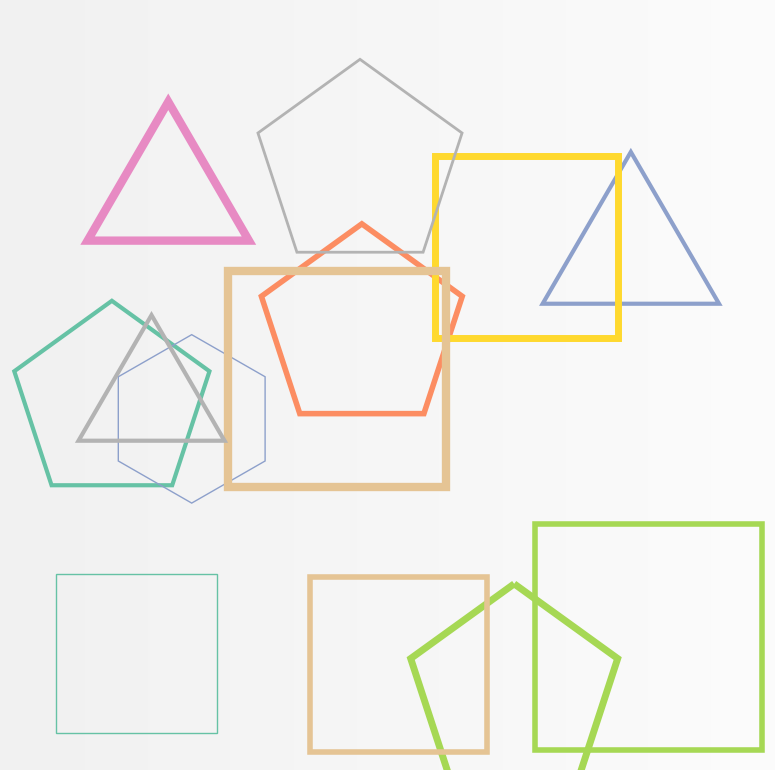[{"shape": "pentagon", "thickness": 1.5, "radius": 0.66, "center": [0.144, 0.477]}, {"shape": "square", "thickness": 0.5, "radius": 0.52, "center": [0.176, 0.151]}, {"shape": "pentagon", "thickness": 2, "radius": 0.68, "center": [0.467, 0.573]}, {"shape": "triangle", "thickness": 1.5, "radius": 0.66, "center": [0.814, 0.671]}, {"shape": "hexagon", "thickness": 0.5, "radius": 0.55, "center": [0.247, 0.456]}, {"shape": "triangle", "thickness": 3, "radius": 0.6, "center": [0.217, 0.748]}, {"shape": "square", "thickness": 2, "radius": 0.73, "center": [0.837, 0.173]}, {"shape": "pentagon", "thickness": 2.5, "radius": 0.7, "center": [0.663, 0.101]}, {"shape": "square", "thickness": 2.5, "radius": 0.59, "center": [0.679, 0.679]}, {"shape": "square", "thickness": 3, "radius": 0.7, "center": [0.435, 0.508]}, {"shape": "square", "thickness": 2, "radius": 0.57, "center": [0.514, 0.137]}, {"shape": "triangle", "thickness": 1.5, "radius": 0.54, "center": [0.195, 0.482]}, {"shape": "pentagon", "thickness": 1, "radius": 0.69, "center": [0.465, 0.784]}]